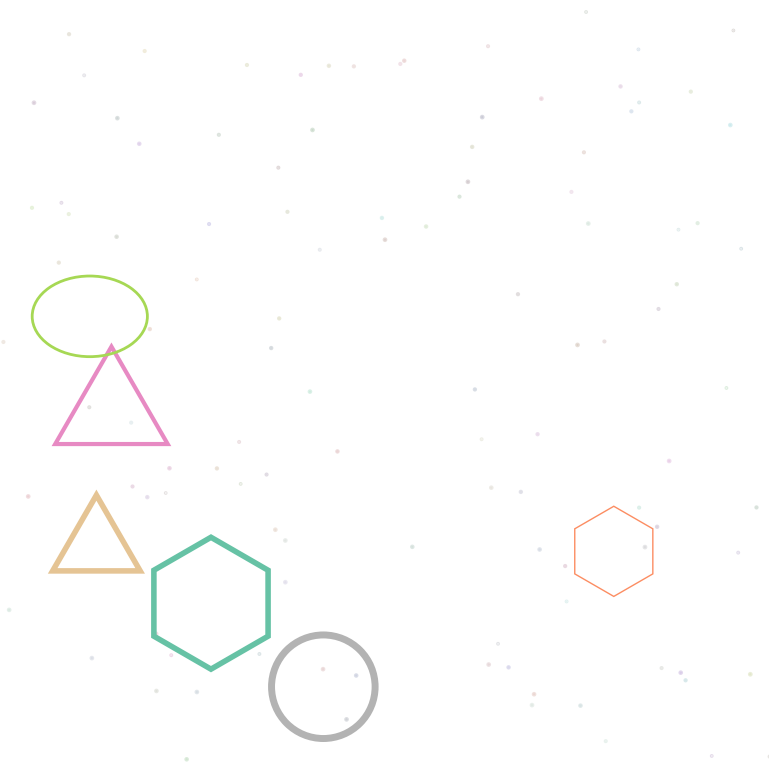[{"shape": "hexagon", "thickness": 2, "radius": 0.43, "center": [0.274, 0.217]}, {"shape": "hexagon", "thickness": 0.5, "radius": 0.29, "center": [0.797, 0.284]}, {"shape": "triangle", "thickness": 1.5, "radius": 0.42, "center": [0.145, 0.465]}, {"shape": "oval", "thickness": 1, "radius": 0.37, "center": [0.117, 0.589]}, {"shape": "triangle", "thickness": 2, "radius": 0.33, "center": [0.125, 0.291]}, {"shape": "circle", "thickness": 2.5, "radius": 0.34, "center": [0.42, 0.108]}]